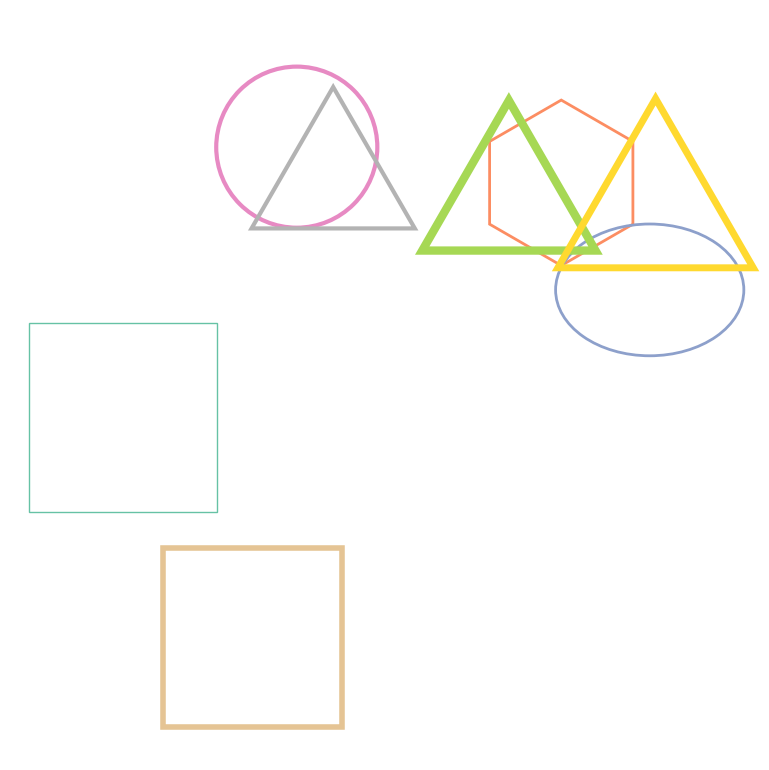[{"shape": "square", "thickness": 0.5, "radius": 0.61, "center": [0.16, 0.458]}, {"shape": "hexagon", "thickness": 1, "radius": 0.54, "center": [0.729, 0.763]}, {"shape": "oval", "thickness": 1, "radius": 0.61, "center": [0.844, 0.624]}, {"shape": "circle", "thickness": 1.5, "radius": 0.52, "center": [0.385, 0.809]}, {"shape": "triangle", "thickness": 3, "radius": 0.65, "center": [0.661, 0.74]}, {"shape": "triangle", "thickness": 2.5, "radius": 0.73, "center": [0.851, 0.725]}, {"shape": "square", "thickness": 2, "radius": 0.58, "center": [0.328, 0.172]}, {"shape": "triangle", "thickness": 1.5, "radius": 0.61, "center": [0.433, 0.765]}]